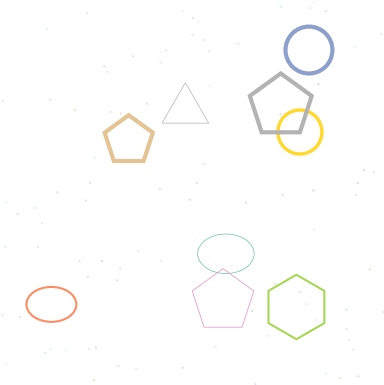[{"shape": "oval", "thickness": 0.5, "radius": 0.37, "center": [0.587, 0.341]}, {"shape": "oval", "thickness": 1.5, "radius": 0.32, "center": [0.133, 0.209]}, {"shape": "circle", "thickness": 3, "radius": 0.3, "center": [0.803, 0.87]}, {"shape": "pentagon", "thickness": 0.5, "radius": 0.42, "center": [0.579, 0.218]}, {"shape": "hexagon", "thickness": 1.5, "radius": 0.42, "center": [0.77, 0.203]}, {"shape": "circle", "thickness": 2.5, "radius": 0.29, "center": [0.779, 0.657]}, {"shape": "pentagon", "thickness": 3, "radius": 0.33, "center": [0.334, 0.635]}, {"shape": "pentagon", "thickness": 3, "radius": 0.42, "center": [0.729, 0.725]}, {"shape": "triangle", "thickness": 0.5, "radius": 0.35, "center": [0.481, 0.715]}]